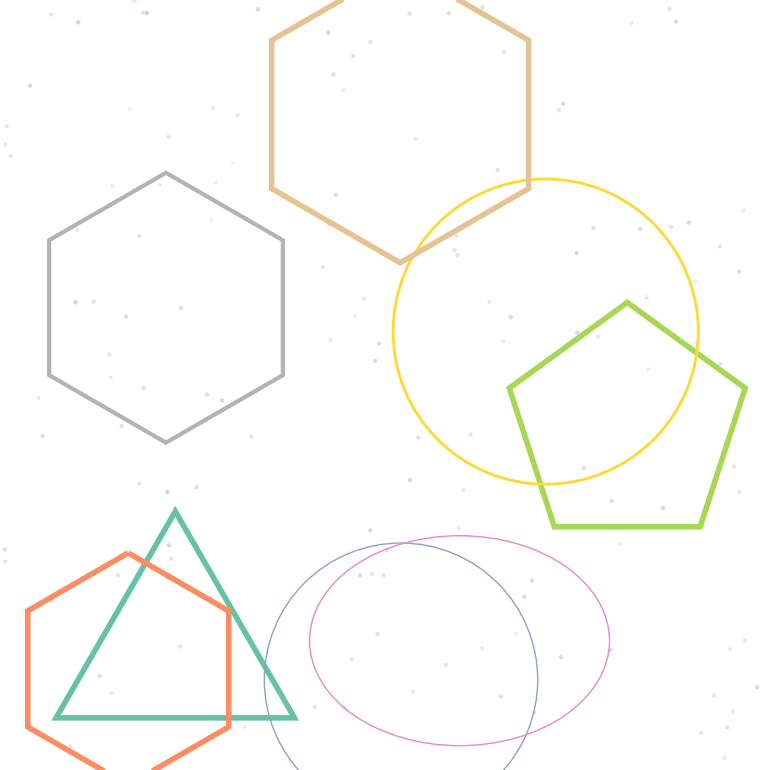[{"shape": "triangle", "thickness": 2, "radius": 0.89, "center": [0.228, 0.157]}, {"shape": "hexagon", "thickness": 2, "radius": 0.75, "center": [0.166, 0.131]}, {"shape": "circle", "thickness": 0.5, "radius": 0.89, "center": [0.521, 0.117]}, {"shape": "oval", "thickness": 0.5, "radius": 0.97, "center": [0.597, 0.168]}, {"shape": "pentagon", "thickness": 2, "radius": 0.81, "center": [0.815, 0.446]}, {"shape": "circle", "thickness": 1, "radius": 0.99, "center": [0.709, 0.569]}, {"shape": "hexagon", "thickness": 2, "radius": 0.96, "center": [0.52, 0.851]}, {"shape": "hexagon", "thickness": 1.5, "radius": 0.88, "center": [0.216, 0.6]}]